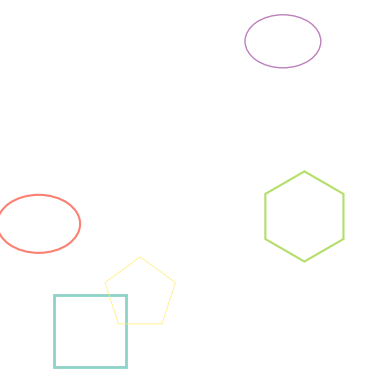[{"shape": "square", "thickness": 2, "radius": 0.47, "center": [0.233, 0.14]}, {"shape": "oval", "thickness": 1.5, "radius": 0.54, "center": [0.1, 0.419]}, {"shape": "hexagon", "thickness": 1.5, "radius": 0.59, "center": [0.791, 0.438]}, {"shape": "oval", "thickness": 1, "radius": 0.49, "center": [0.735, 0.893]}, {"shape": "pentagon", "thickness": 0.5, "radius": 0.48, "center": [0.364, 0.236]}]